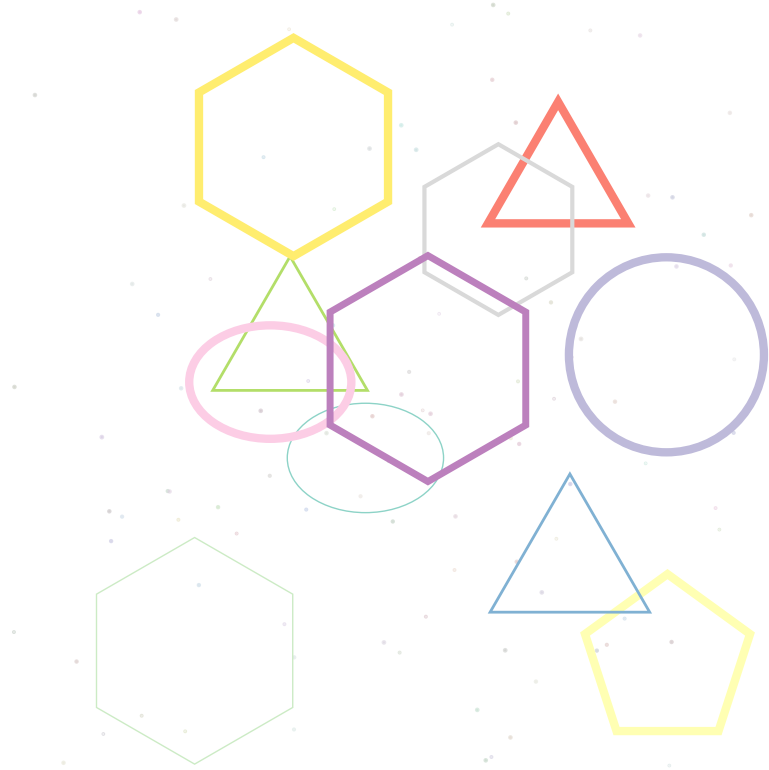[{"shape": "oval", "thickness": 0.5, "radius": 0.51, "center": [0.475, 0.405]}, {"shape": "pentagon", "thickness": 3, "radius": 0.56, "center": [0.867, 0.142]}, {"shape": "circle", "thickness": 3, "radius": 0.63, "center": [0.866, 0.539]}, {"shape": "triangle", "thickness": 3, "radius": 0.53, "center": [0.725, 0.763]}, {"shape": "triangle", "thickness": 1, "radius": 0.6, "center": [0.74, 0.265]}, {"shape": "triangle", "thickness": 1, "radius": 0.58, "center": [0.377, 0.551]}, {"shape": "oval", "thickness": 3, "radius": 0.53, "center": [0.351, 0.504]}, {"shape": "hexagon", "thickness": 1.5, "radius": 0.55, "center": [0.647, 0.702]}, {"shape": "hexagon", "thickness": 2.5, "radius": 0.73, "center": [0.556, 0.521]}, {"shape": "hexagon", "thickness": 0.5, "radius": 0.74, "center": [0.253, 0.155]}, {"shape": "hexagon", "thickness": 3, "radius": 0.71, "center": [0.381, 0.809]}]